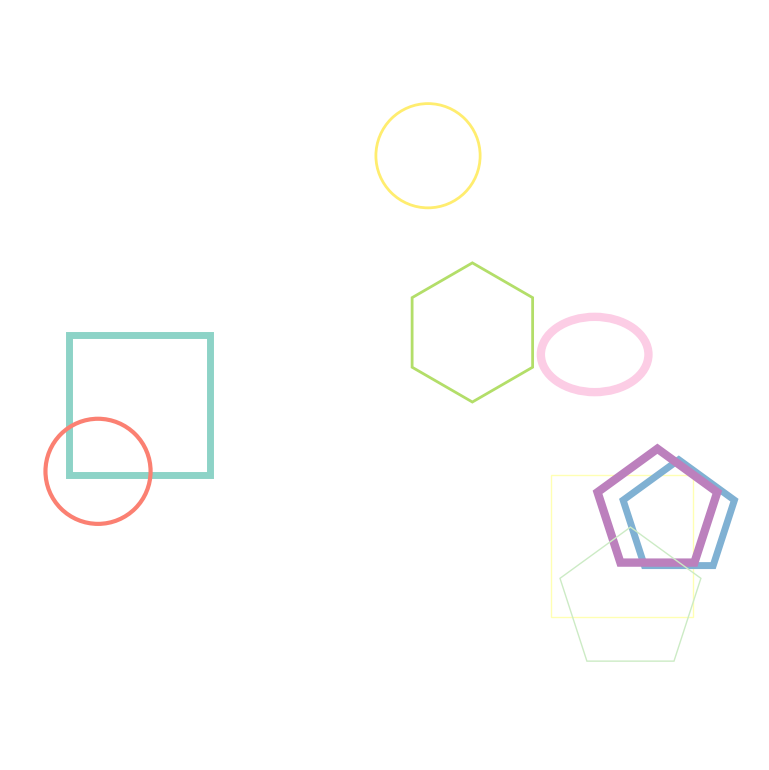[{"shape": "square", "thickness": 2.5, "radius": 0.46, "center": [0.181, 0.474]}, {"shape": "square", "thickness": 0.5, "radius": 0.46, "center": [0.808, 0.291]}, {"shape": "circle", "thickness": 1.5, "radius": 0.34, "center": [0.127, 0.388]}, {"shape": "pentagon", "thickness": 2.5, "radius": 0.38, "center": [0.882, 0.327]}, {"shape": "hexagon", "thickness": 1, "radius": 0.45, "center": [0.613, 0.568]}, {"shape": "oval", "thickness": 3, "radius": 0.35, "center": [0.772, 0.54]}, {"shape": "pentagon", "thickness": 3, "radius": 0.41, "center": [0.854, 0.335]}, {"shape": "pentagon", "thickness": 0.5, "radius": 0.48, "center": [0.819, 0.219]}, {"shape": "circle", "thickness": 1, "radius": 0.34, "center": [0.556, 0.798]}]